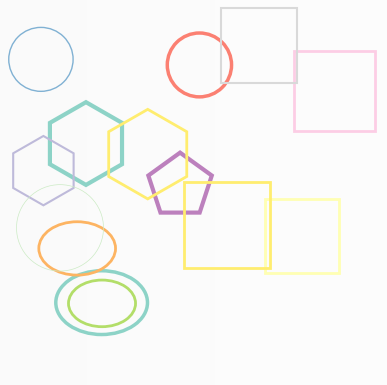[{"shape": "hexagon", "thickness": 3, "radius": 0.54, "center": [0.222, 0.627]}, {"shape": "oval", "thickness": 2.5, "radius": 0.59, "center": [0.262, 0.214]}, {"shape": "square", "thickness": 2, "radius": 0.48, "center": [0.779, 0.387]}, {"shape": "hexagon", "thickness": 1.5, "radius": 0.45, "center": [0.112, 0.557]}, {"shape": "circle", "thickness": 2.5, "radius": 0.41, "center": [0.515, 0.831]}, {"shape": "circle", "thickness": 1, "radius": 0.42, "center": [0.106, 0.846]}, {"shape": "oval", "thickness": 2, "radius": 0.49, "center": [0.199, 0.355]}, {"shape": "oval", "thickness": 2, "radius": 0.43, "center": [0.263, 0.212]}, {"shape": "square", "thickness": 2, "radius": 0.52, "center": [0.863, 0.763]}, {"shape": "square", "thickness": 1.5, "radius": 0.49, "center": [0.669, 0.882]}, {"shape": "pentagon", "thickness": 3, "radius": 0.43, "center": [0.465, 0.517]}, {"shape": "circle", "thickness": 0.5, "radius": 0.56, "center": [0.155, 0.408]}, {"shape": "square", "thickness": 2, "radius": 0.56, "center": [0.586, 0.416]}, {"shape": "hexagon", "thickness": 2, "radius": 0.58, "center": [0.381, 0.6]}]